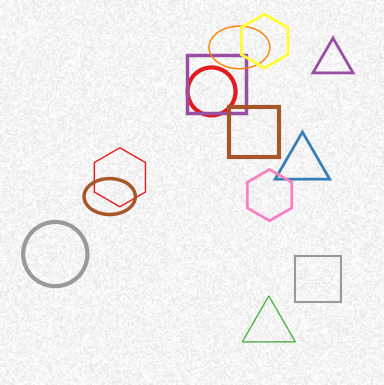[{"shape": "hexagon", "thickness": 1, "radius": 0.38, "center": [0.311, 0.54]}, {"shape": "circle", "thickness": 3, "radius": 0.31, "center": [0.55, 0.763]}, {"shape": "triangle", "thickness": 2, "radius": 0.41, "center": [0.786, 0.576]}, {"shape": "triangle", "thickness": 1, "radius": 0.4, "center": [0.698, 0.152]}, {"shape": "triangle", "thickness": 2, "radius": 0.3, "center": [0.865, 0.841]}, {"shape": "square", "thickness": 2.5, "radius": 0.38, "center": [0.563, 0.782]}, {"shape": "oval", "thickness": 1, "radius": 0.4, "center": [0.622, 0.877]}, {"shape": "hexagon", "thickness": 2, "radius": 0.35, "center": [0.687, 0.893]}, {"shape": "square", "thickness": 3, "radius": 0.33, "center": [0.66, 0.657]}, {"shape": "oval", "thickness": 2.5, "radius": 0.33, "center": [0.285, 0.489]}, {"shape": "hexagon", "thickness": 2, "radius": 0.33, "center": [0.7, 0.493]}, {"shape": "circle", "thickness": 3, "radius": 0.42, "center": [0.144, 0.34]}, {"shape": "square", "thickness": 1.5, "radius": 0.3, "center": [0.826, 0.275]}]